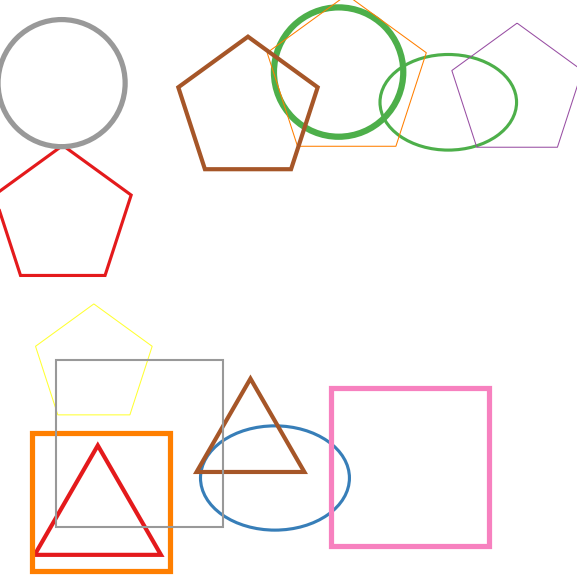[{"shape": "pentagon", "thickness": 1.5, "radius": 0.62, "center": [0.109, 0.623]}, {"shape": "triangle", "thickness": 2, "radius": 0.63, "center": [0.169, 0.101]}, {"shape": "oval", "thickness": 1.5, "radius": 0.64, "center": [0.476, 0.171]}, {"shape": "oval", "thickness": 1.5, "radius": 0.59, "center": [0.776, 0.822]}, {"shape": "circle", "thickness": 3, "radius": 0.56, "center": [0.586, 0.874]}, {"shape": "pentagon", "thickness": 0.5, "radius": 0.59, "center": [0.895, 0.84]}, {"shape": "pentagon", "thickness": 0.5, "radius": 0.72, "center": [0.6, 0.863]}, {"shape": "square", "thickness": 2.5, "radius": 0.6, "center": [0.175, 0.13]}, {"shape": "pentagon", "thickness": 0.5, "radius": 0.53, "center": [0.163, 0.367]}, {"shape": "pentagon", "thickness": 2, "radius": 0.63, "center": [0.429, 0.809]}, {"shape": "triangle", "thickness": 2, "radius": 0.54, "center": [0.434, 0.236]}, {"shape": "square", "thickness": 2.5, "radius": 0.69, "center": [0.71, 0.191]}, {"shape": "circle", "thickness": 2.5, "radius": 0.55, "center": [0.107, 0.855]}, {"shape": "square", "thickness": 1, "radius": 0.73, "center": [0.241, 0.231]}]